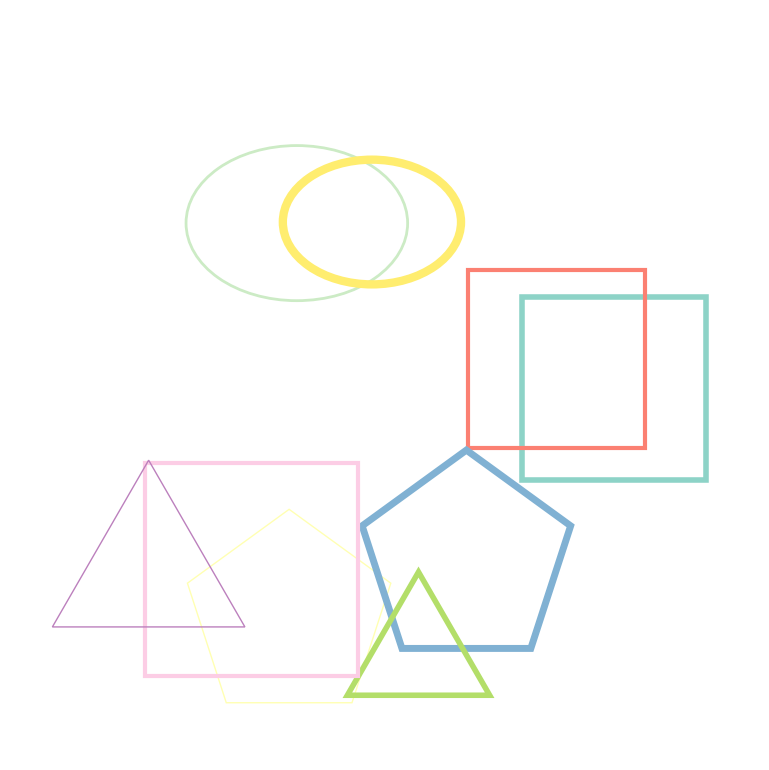[{"shape": "square", "thickness": 2, "radius": 0.59, "center": [0.797, 0.496]}, {"shape": "pentagon", "thickness": 0.5, "radius": 0.69, "center": [0.375, 0.2]}, {"shape": "square", "thickness": 1.5, "radius": 0.58, "center": [0.723, 0.534]}, {"shape": "pentagon", "thickness": 2.5, "radius": 0.71, "center": [0.606, 0.273]}, {"shape": "triangle", "thickness": 2, "radius": 0.53, "center": [0.544, 0.15]}, {"shape": "square", "thickness": 1.5, "radius": 0.69, "center": [0.326, 0.26]}, {"shape": "triangle", "thickness": 0.5, "radius": 0.72, "center": [0.193, 0.258]}, {"shape": "oval", "thickness": 1, "radius": 0.72, "center": [0.386, 0.71]}, {"shape": "oval", "thickness": 3, "radius": 0.58, "center": [0.483, 0.712]}]